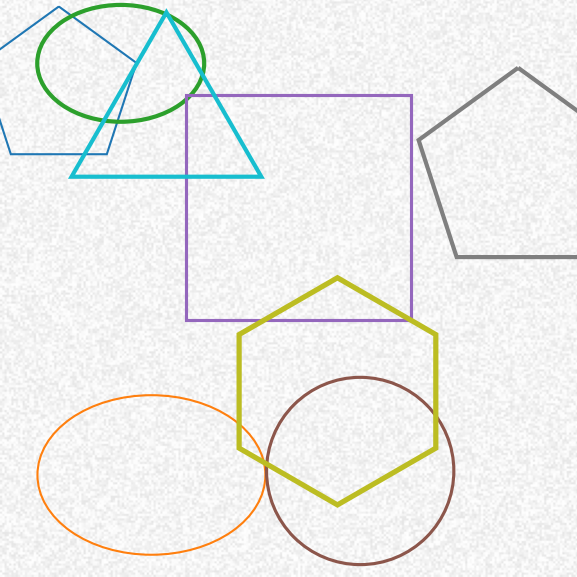[{"shape": "pentagon", "thickness": 1, "radius": 0.71, "center": [0.102, 0.846]}, {"shape": "oval", "thickness": 1, "radius": 0.99, "center": [0.262, 0.177]}, {"shape": "oval", "thickness": 2, "radius": 0.72, "center": [0.209, 0.889]}, {"shape": "square", "thickness": 1.5, "radius": 0.98, "center": [0.517, 0.64]}, {"shape": "circle", "thickness": 1.5, "radius": 0.81, "center": [0.624, 0.184]}, {"shape": "pentagon", "thickness": 2, "radius": 0.91, "center": [0.897, 0.701]}, {"shape": "hexagon", "thickness": 2.5, "radius": 0.98, "center": [0.584, 0.322]}, {"shape": "triangle", "thickness": 2, "radius": 0.95, "center": [0.288, 0.788]}]